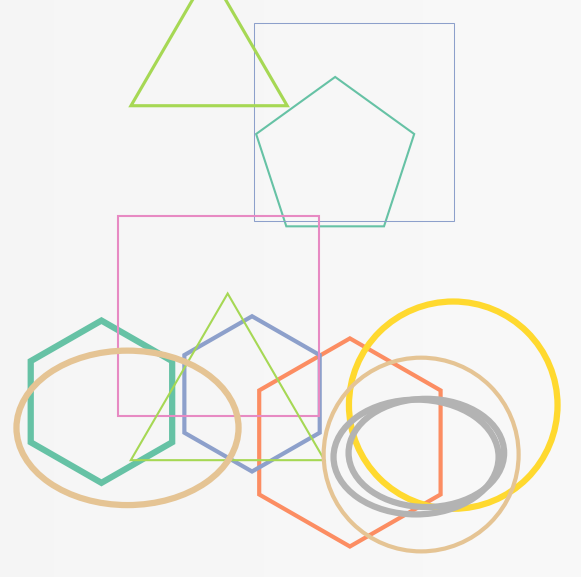[{"shape": "hexagon", "thickness": 3, "radius": 0.7, "center": [0.175, 0.304]}, {"shape": "pentagon", "thickness": 1, "radius": 0.71, "center": [0.577, 0.723]}, {"shape": "hexagon", "thickness": 2, "radius": 0.9, "center": [0.602, 0.233]}, {"shape": "hexagon", "thickness": 2, "radius": 0.67, "center": [0.434, 0.317]}, {"shape": "square", "thickness": 0.5, "radius": 0.86, "center": [0.61, 0.788]}, {"shape": "square", "thickness": 1, "radius": 0.86, "center": [0.376, 0.452]}, {"shape": "triangle", "thickness": 1.5, "radius": 0.78, "center": [0.36, 0.894]}, {"shape": "triangle", "thickness": 1, "radius": 0.96, "center": [0.392, 0.298]}, {"shape": "circle", "thickness": 3, "radius": 0.9, "center": [0.78, 0.298]}, {"shape": "circle", "thickness": 2, "radius": 0.84, "center": [0.725, 0.212]}, {"shape": "oval", "thickness": 3, "radius": 0.96, "center": [0.219, 0.258]}, {"shape": "oval", "thickness": 3, "radius": 0.67, "center": [0.734, 0.215]}, {"shape": "oval", "thickness": 3, "radius": 0.71, "center": [0.716, 0.208]}]